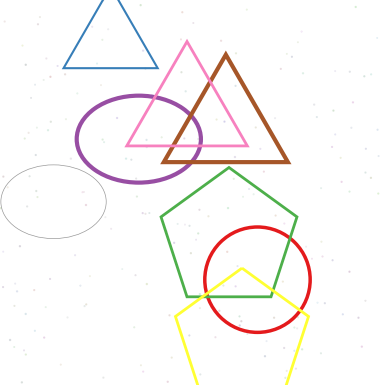[{"shape": "circle", "thickness": 2.5, "radius": 0.68, "center": [0.669, 0.274]}, {"shape": "triangle", "thickness": 1.5, "radius": 0.71, "center": [0.287, 0.893]}, {"shape": "pentagon", "thickness": 2, "radius": 0.93, "center": [0.595, 0.379]}, {"shape": "oval", "thickness": 3, "radius": 0.81, "center": [0.361, 0.639]}, {"shape": "pentagon", "thickness": 2, "radius": 0.91, "center": [0.629, 0.122]}, {"shape": "triangle", "thickness": 3, "radius": 0.93, "center": [0.587, 0.672]}, {"shape": "triangle", "thickness": 2, "radius": 0.9, "center": [0.486, 0.711]}, {"shape": "oval", "thickness": 0.5, "radius": 0.68, "center": [0.139, 0.476]}]